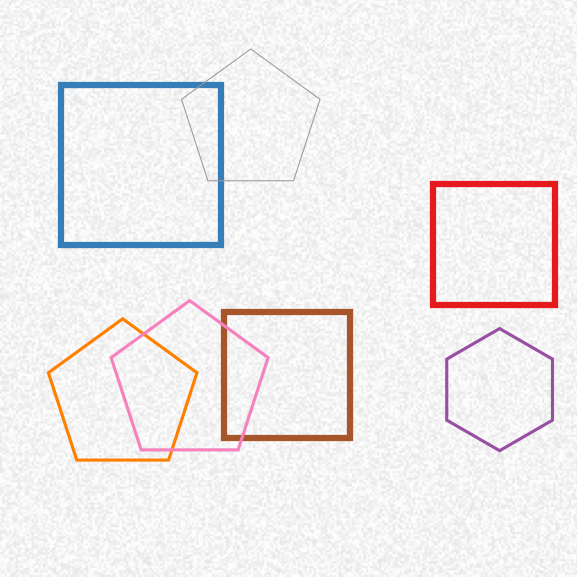[{"shape": "square", "thickness": 3, "radius": 0.53, "center": [0.855, 0.576]}, {"shape": "square", "thickness": 3, "radius": 0.69, "center": [0.245, 0.713]}, {"shape": "hexagon", "thickness": 1.5, "radius": 0.53, "center": [0.865, 0.324]}, {"shape": "pentagon", "thickness": 1.5, "radius": 0.68, "center": [0.212, 0.312]}, {"shape": "square", "thickness": 3, "radius": 0.55, "center": [0.497, 0.351]}, {"shape": "pentagon", "thickness": 1.5, "radius": 0.71, "center": [0.328, 0.336]}, {"shape": "pentagon", "thickness": 0.5, "radius": 0.63, "center": [0.434, 0.788]}]